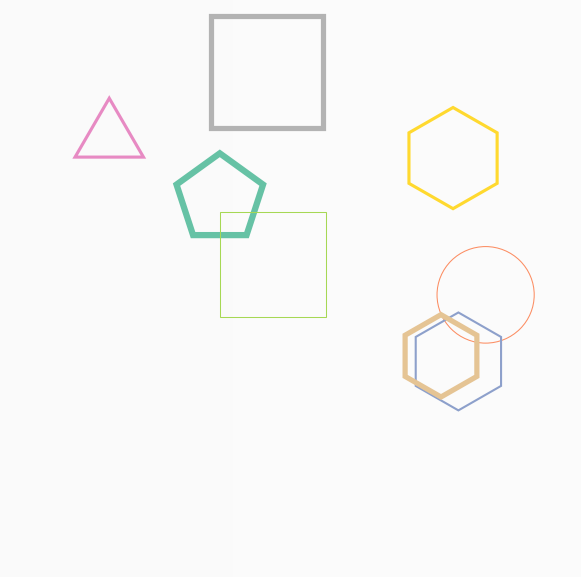[{"shape": "pentagon", "thickness": 3, "radius": 0.39, "center": [0.378, 0.655]}, {"shape": "circle", "thickness": 0.5, "radius": 0.42, "center": [0.835, 0.489]}, {"shape": "hexagon", "thickness": 1, "radius": 0.42, "center": [0.789, 0.373]}, {"shape": "triangle", "thickness": 1.5, "radius": 0.34, "center": [0.188, 0.761]}, {"shape": "square", "thickness": 0.5, "radius": 0.46, "center": [0.47, 0.541]}, {"shape": "hexagon", "thickness": 1.5, "radius": 0.44, "center": [0.779, 0.725]}, {"shape": "hexagon", "thickness": 2.5, "radius": 0.36, "center": [0.759, 0.383]}, {"shape": "square", "thickness": 2.5, "radius": 0.48, "center": [0.459, 0.874]}]